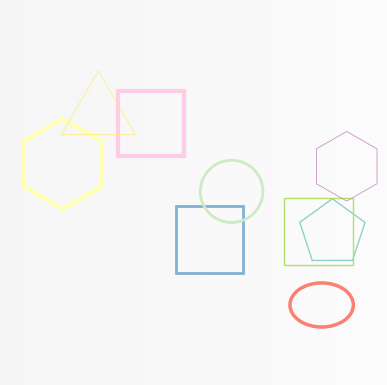[{"shape": "pentagon", "thickness": 1, "radius": 0.44, "center": [0.858, 0.395]}, {"shape": "hexagon", "thickness": 3, "radius": 0.58, "center": [0.162, 0.574]}, {"shape": "oval", "thickness": 2.5, "radius": 0.41, "center": [0.83, 0.208]}, {"shape": "square", "thickness": 2, "radius": 0.43, "center": [0.541, 0.377]}, {"shape": "square", "thickness": 1, "radius": 0.44, "center": [0.822, 0.399]}, {"shape": "square", "thickness": 3, "radius": 0.43, "center": [0.389, 0.679]}, {"shape": "hexagon", "thickness": 0.5, "radius": 0.45, "center": [0.895, 0.568]}, {"shape": "circle", "thickness": 2, "radius": 0.4, "center": [0.598, 0.503]}, {"shape": "triangle", "thickness": 0.5, "radius": 0.55, "center": [0.254, 0.705]}]